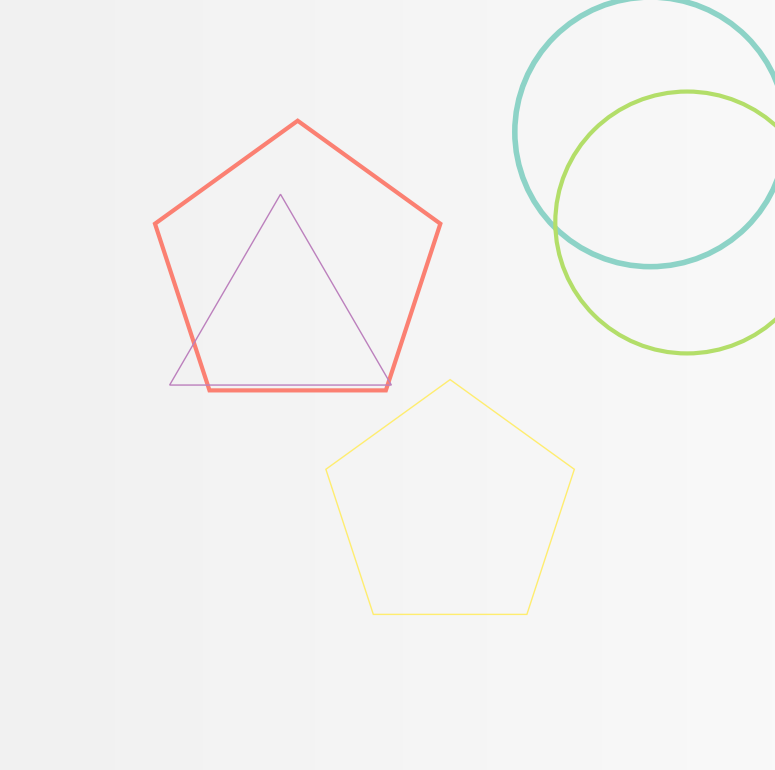[{"shape": "circle", "thickness": 2, "radius": 0.88, "center": [0.839, 0.829]}, {"shape": "pentagon", "thickness": 1.5, "radius": 0.97, "center": [0.384, 0.65]}, {"shape": "circle", "thickness": 1.5, "radius": 0.85, "center": [0.887, 0.711]}, {"shape": "triangle", "thickness": 0.5, "radius": 0.83, "center": [0.362, 0.583]}, {"shape": "pentagon", "thickness": 0.5, "radius": 0.84, "center": [0.581, 0.338]}]